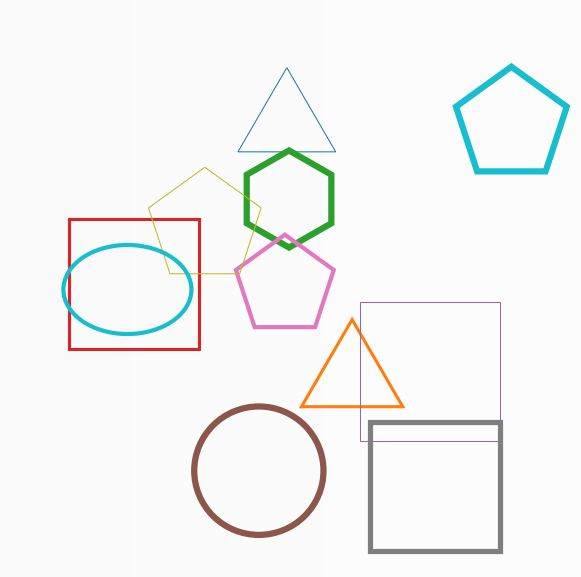[{"shape": "triangle", "thickness": 0.5, "radius": 0.49, "center": [0.493, 0.785]}, {"shape": "triangle", "thickness": 1.5, "radius": 0.5, "center": [0.606, 0.345]}, {"shape": "hexagon", "thickness": 3, "radius": 0.42, "center": [0.497, 0.655]}, {"shape": "square", "thickness": 1.5, "radius": 0.56, "center": [0.231, 0.507]}, {"shape": "square", "thickness": 0.5, "radius": 0.6, "center": [0.74, 0.356]}, {"shape": "circle", "thickness": 3, "radius": 0.56, "center": [0.445, 0.184]}, {"shape": "pentagon", "thickness": 2, "radius": 0.44, "center": [0.49, 0.504]}, {"shape": "square", "thickness": 2.5, "radius": 0.56, "center": [0.748, 0.156]}, {"shape": "pentagon", "thickness": 0.5, "radius": 0.51, "center": [0.352, 0.608]}, {"shape": "oval", "thickness": 2, "radius": 0.55, "center": [0.219, 0.498]}, {"shape": "pentagon", "thickness": 3, "radius": 0.5, "center": [0.88, 0.783]}]